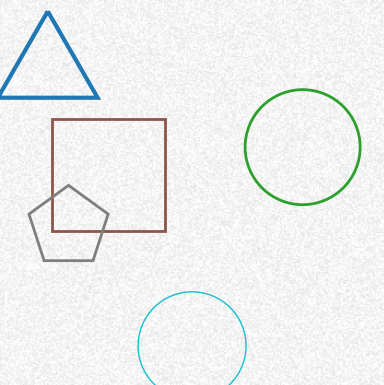[{"shape": "triangle", "thickness": 3, "radius": 0.75, "center": [0.124, 0.821]}, {"shape": "circle", "thickness": 2, "radius": 0.75, "center": [0.786, 0.618]}, {"shape": "square", "thickness": 2, "radius": 0.73, "center": [0.281, 0.545]}, {"shape": "pentagon", "thickness": 2, "radius": 0.54, "center": [0.178, 0.41]}, {"shape": "circle", "thickness": 1, "radius": 0.7, "center": [0.499, 0.102]}]